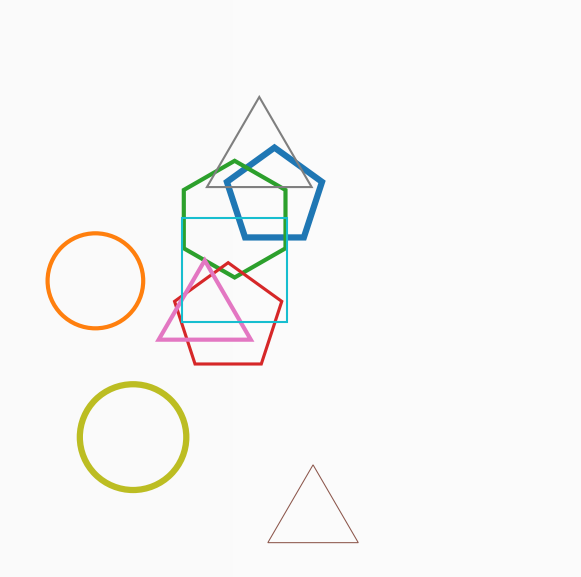[{"shape": "pentagon", "thickness": 3, "radius": 0.43, "center": [0.472, 0.658]}, {"shape": "circle", "thickness": 2, "radius": 0.41, "center": [0.164, 0.513]}, {"shape": "hexagon", "thickness": 2, "radius": 0.51, "center": [0.404, 0.62]}, {"shape": "pentagon", "thickness": 1.5, "radius": 0.48, "center": [0.393, 0.447]}, {"shape": "triangle", "thickness": 0.5, "radius": 0.45, "center": [0.539, 0.104]}, {"shape": "triangle", "thickness": 2, "radius": 0.46, "center": [0.352, 0.457]}, {"shape": "triangle", "thickness": 1, "radius": 0.52, "center": [0.446, 0.727]}, {"shape": "circle", "thickness": 3, "radius": 0.46, "center": [0.229, 0.242]}, {"shape": "square", "thickness": 1, "radius": 0.45, "center": [0.403, 0.532]}]